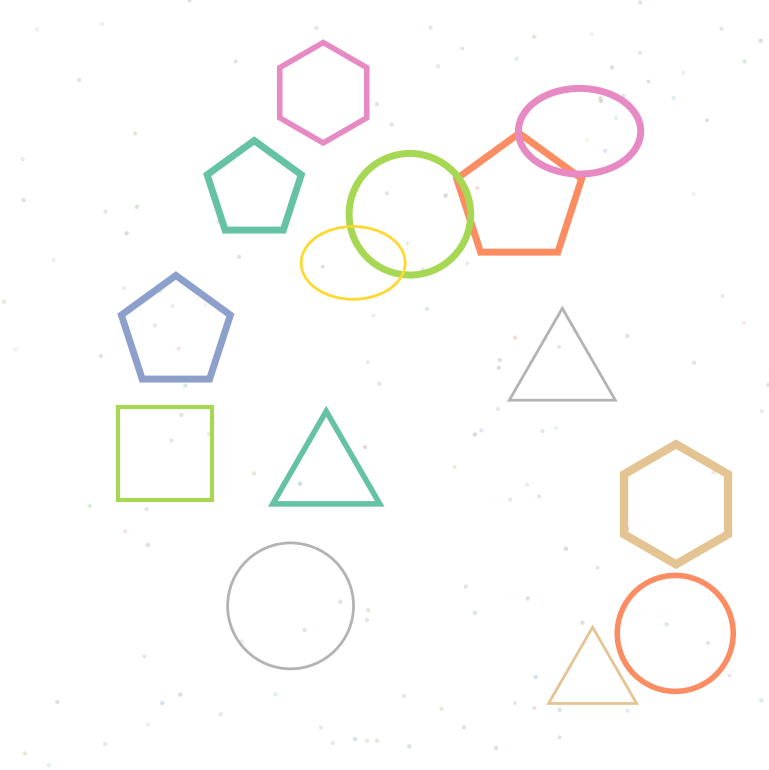[{"shape": "triangle", "thickness": 2, "radius": 0.4, "center": [0.424, 0.386]}, {"shape": "pentagon", "thickness": 2.5, "radius": 0.32, "center": [0.33, 0.753]}, {"shape": "pentagon", "thickness": 2.5, "radius": 0.43, "center": [0.674, 0.742]}, {"shape": "circle", "thickness": 2, "radius": 0.38, "center": [0.877, 0.177]}, {"shape": "pentagon", "thickness": 2.5, "radius": 0.37, "center": [0.228, 0.568]}, {"shape": "hexagon", "thickness": 2, "radius": 0.33, "center": [0.42, 0.88]}, {"shape": "oval", "thickness": 2.5, "radius": 0.4, "center": [0.753, 0.83]}, {"shape": "circle", "thickness": 2.5, "radius": 0.39, "center": [0.532, 0.722]}, {"shape": "square", "thickness": 1.5, "radius": 0.3, "center": [0.214, 0.411]}, {"shape": "oval", "thickness": 1, "radius": 0.34, "center": [0.459, 0.659]}, {"shape": "hexagon", "thickness": 3, "radius": 0.39, "center": [0.878, 0.345]}, {"shape": "triangle", "thickness": 1, "radius": 0.33, "center": [0.77, 0.119]}, {"shape": "circle", "thickness": 1, "radius": 0.41, "center": [0.377, 0.213]}, {"shape": "triangle", "thickness": 1, "radius": 0.4, "center": [0.73, 0.52]}]